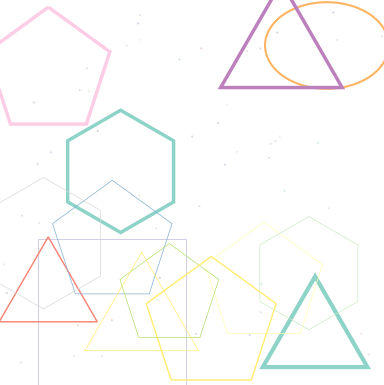[{"shape": "triangle", "thickness": 3, "radius": 0.78, "center": [0.819, 0.125]}, {"shape": "hexagon", "thickness": 2.5, "radius": 0.79, "center": [0.313, 0.555]}, {"shape": "pentagon", "thickness": 0.5, "radius": 0.8, "center": [0.685, 0.263]}, {"shape": "square", "thickness": 0.5, "radius": 0.96, "center": [0.291, 0.187]}, {"shape": "triangle", "thickness": 1, "radius": 0.74, "center": [0.125, 0.238]}, {"shape": "pentagon", "thickness": 0.5, "radius": 0.82, "center": [0.292, 0.369]}, {"shape": "oval", "thickness": 1.5, "radius": 0.8, "center": [0.849, 0.882]}, {"shape": "pentagon", "thickness": 0.5, "radius": 0.67, "center": [0.44, 0.232]}, {"shape": "pentagon", "thickness": 2.5, "radius": 0.84, "center": [0.126, 0.814]}, {"shape": "hexagon", "thickness": 0.5, "radius": 0.85, "center": [0.113, 0.368]}, {"shape": "triangle", "thickness": 2.5, "radius": 0.91, "center": [0.731, 0.864]}, {"shape": "hexagon", "thickness": 0.5, "radius": 0.73, "center": [0.802, 0.29]}, {"shape": "pentagon", "thickness": 1, "radius": 0.89, "center": [0.549, 0.156]}, {"shape": "triangle", "thickness": 0.5, "radius": 0.85, "center": [0.368, 0.174]}]